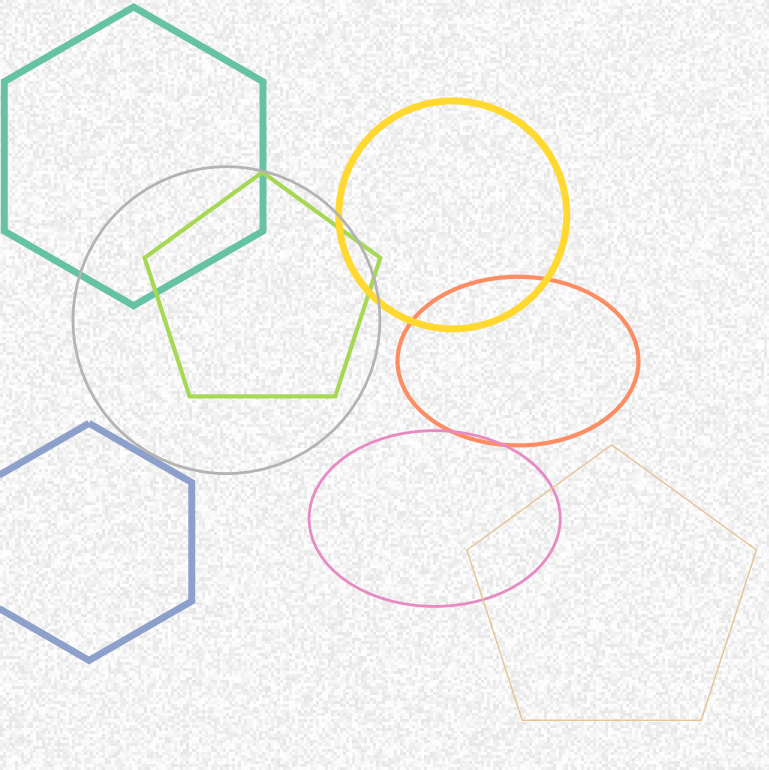[{"shape": "hexagon", "thickness": 2.5, "radius": 0.97, "center": [0.174, 0.797]}, {"shape": "oval", "thickness": 1.5, "radius": 0.78, "center": [0.673, 0.531]}, {"shape": "hexagon", "thickness": 2.5, "radius": 0.77, "center": [0.116, 0.296]}, {"shape": "oval", "thickness": 1, "radius": 0.82, "center": [0.565, 0.327]}, {"shape": "pentagon", "thickness": 1.5, "radius": 0.8, "center": [0.341, 0.615]}, {"shape": "circle", "thickness": 2.5, "radius": 0.74, "center": [0.588, 0.721]}, {"shape": "pentagon", "thickness": 0.5, "radius": 0.99, "center": [0.794, 0.225]}, {"shape": "circle", "thickness": 1, "radius": 1.0, "center": [0.294, 0.584]}]